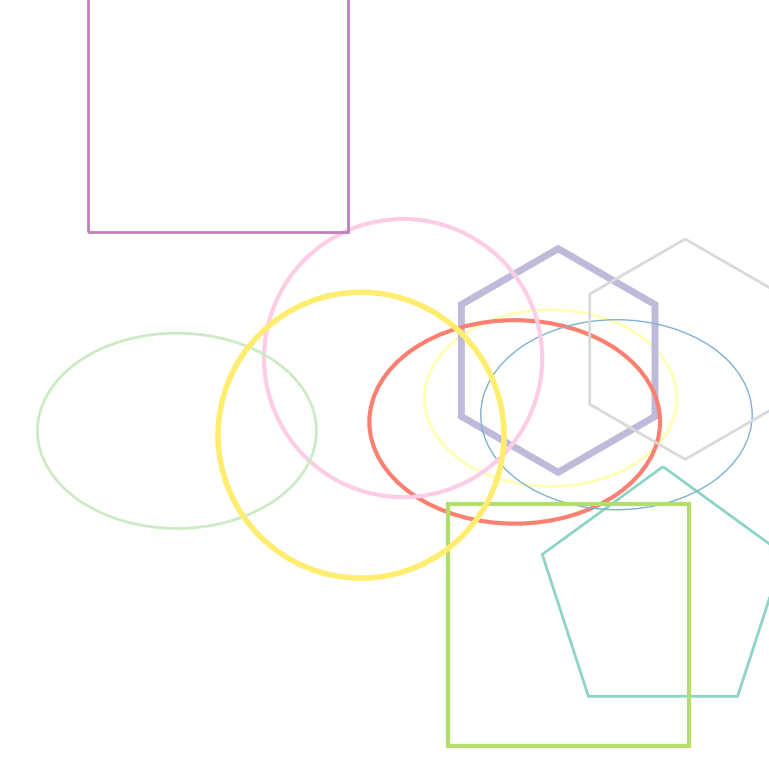[{"shape": "pentagon", "thickness": 1, "radius": 0.82, "center": [0.861, 0.229]}, {"shape": "oval", "thickness": 1, "radius": 0.82, "center": [0.715, 0.483]}, {"shape": "hexagon", "thickness": 2.5, "radius": 0.73, "center": [0.725, 0.532]}, {"shape": "oval", "thickness": 1.5, "radius": 0.94, "center": [0.668, 0.452]}, {"shape": "oval", "thickness": 0.5, "radius": 0.88, "center": [0.801, 0.461]}, {"shape": "square", "thickness": 1.5, "radius": 0.78, "center": [0.738, 0.189]}, {"shape": "circle", "thickness": 1.5, "radius": 0.9, "center": [0.524, 0.535]}, {"shape": "hexagon", "thickness": 1, "radius": 0.72, "center": [0.89, 0.547]}, {"shape": "square", "thickness": 1, "radius": 0.84, "center": [0.283, 0.868]}, {"shape": "oval", "thickness": 1, "radius": 0.91, "center": [0.23, 0.441]}, {"shape": "circle", "thickness": 2, "radius": 0.93, "center": [0.469, 0.435]}]